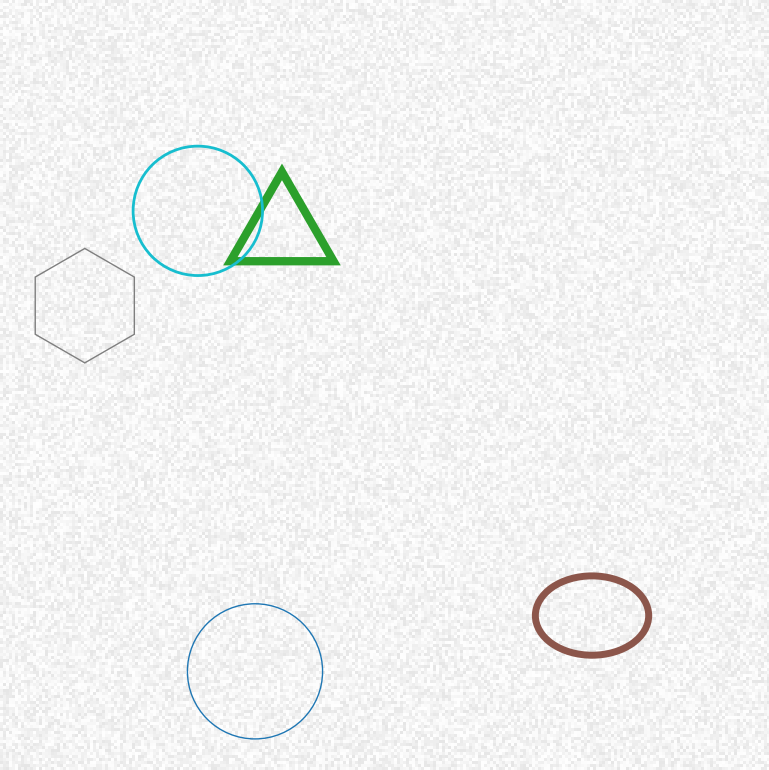[{"shape": "circle", "thickness": 0.5, "radius": 0.44, "center": [0.331, 0.128]}, {"shape": "triangle", "thickness": 3, "radius": 0.39, "center": [0.366, 0.699]}, {"shape": "oval", "thickness": 2.5, "radius": 0.37, "center": [0.769, 0.201]}, {"shape": "hexagon", "thickness": 0.5, "radius": 0.37, "center": [0.11, 0.603]}, {"shape": "circle", "thickness": 1, "radius": 0.42, "center": [0.257, 0.726]}]